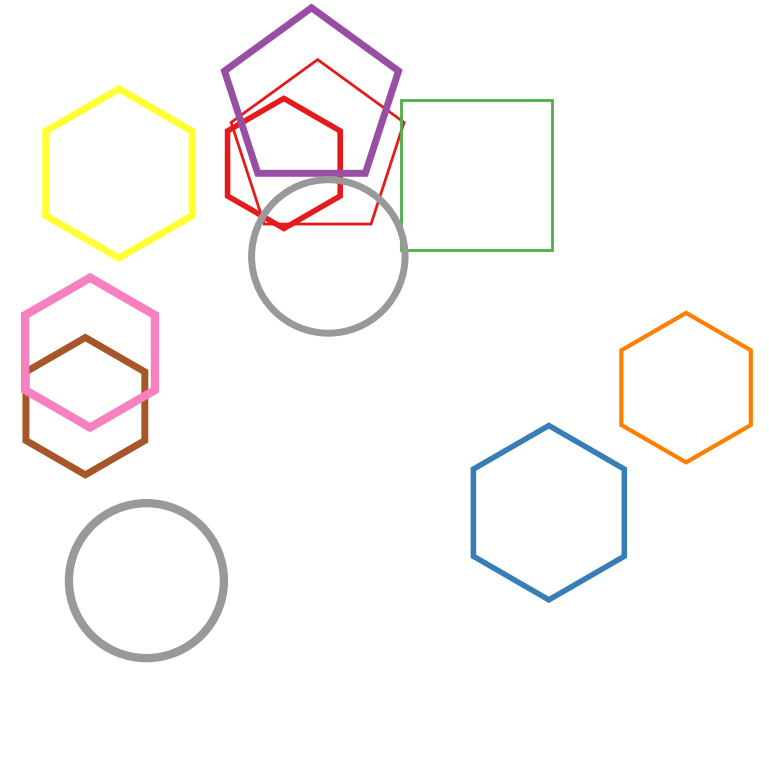[{"shape": "pentagon", "thickness": 1, "radius": 0.59, "center": [0.412, 0.805]}, {"shape": "hexagon", "thickness": 2, "radius": 0.42, "center": [0.369, 0.788]}, {"shape": "hexagon", "thickness": 2, "radius": 0.57, "center": [0.713, 0.334]}, {"shape": "square", "thickness": 1, "radius": 0.49, "center": [0.618, 0.773]}, {"shape": "pentagon", "thickness": 2.5, "radius": 0.59, "center": [0.405, 0.871]}, {"shape": "hexagon", "thickness": 1.5, "radius": 0.49, "center": [0.891, 0.497]}, {"shape": "hexagon", "thickness": 2.5, "radius": 0.55, "center": [0.154, 0.775]}, {"shape": "hexagon", "thickness": 2.5, "radius": 0.45, "center": [0.111, 0.472]}, {"shape": "hexagon", "thickness": 3, "radius": 0.49, "center": [0.117, 0.542]}, {"shape": "circle", "thickness": 2.5, "radius": 0.5, "center": [0.426, 0.667]}, {"shape": "circle", "thickness": 3, "radius": 0.5, "center": [0.19, 0.246]}]